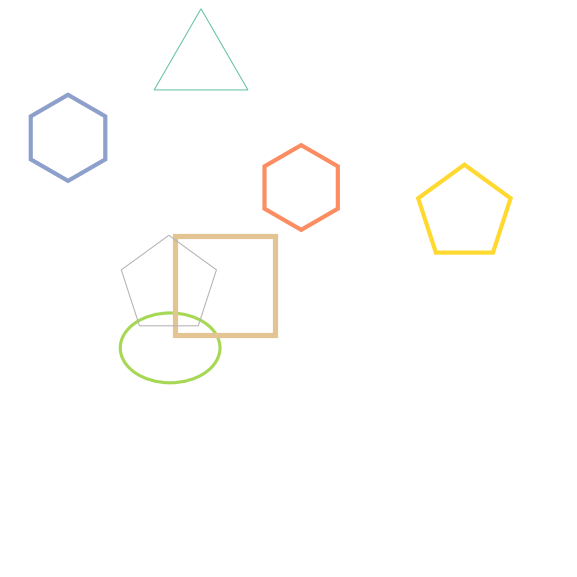[{"shape": "triangle", "thickness": 0.5, "radius": 0.47, "center": [0.348, 0.89]}, {"shape": "hexagon", "thickness": 2, "radius": 0.37, "center": [0.522, 0.674]}, {"shape": "hexagon", "thickness": 2, "radius": 0.37, "center": [0.118, 0.76]}, {"shape": "oval", "thickness": 1.5, "radius": 0.43, "center": [0.295, 0.397]}, {"shape": "pentagon", "thickness": 2, "radius": 0.42, "center": [0.804, 0.63]}, {"shape": "square", "thickness": 2.5, "radius": 0.43, "center": [0.39, 0.505]}, {"shape": "pentagon", "thickness": 0.5, "radius": 0.43, "center": [0.292, 0.505]}]